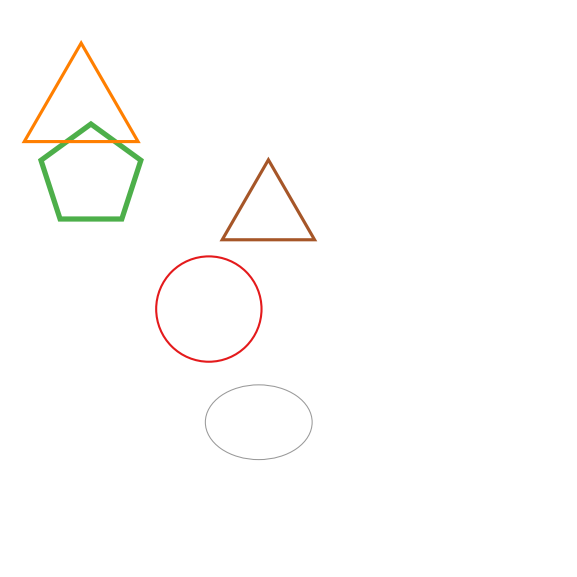[{"shape": "circle", "thickness": 1, "radius": 0.46, "center": [0.362, 0.464]}, {"shape": "pentagon", "thickness": 2.5, "radius": 0.45, "center": [0.157, 0.693]}, {"shape": "triangle", "thickness": 1.5, "radius": 0.57, "center": [0.141, 0.811]}, {"shape": "triangle", "thickness": 1.5, "radius": 0.46, "center": [0.465, 0.63]}, {"shape": "oval", "thickness": 0.5, "radius": 0.46, "center": [0.448, 0.268]}]